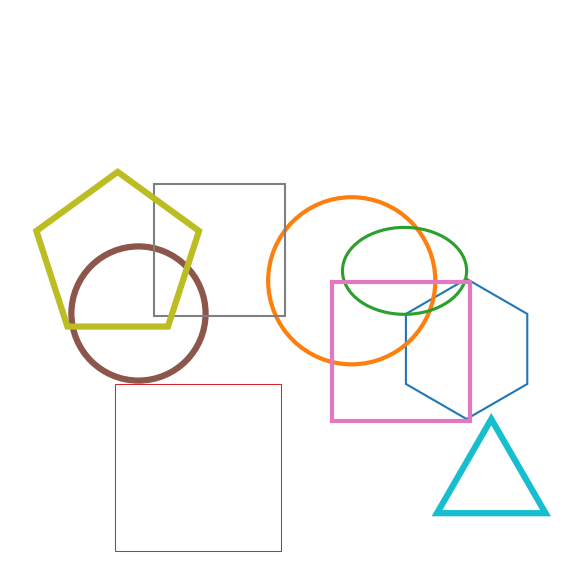[{"shape": "hexagon", "thickness": 1, "radius": 0.61, "center": [0.808, 0.395]}, {"shape": "circle", "thickness": 2, "radius": 0.72, "center": [0.609, 0.513]}, {"shape": "oval", "thickness": 1.5, "radius": 0.54, "center": [0.701, 0.53]}, {"shape": "square", "thickness": 0.5, "radius": 0.72, "center": [0.343, 0.19]}, {"shape": "circle", "thickness": 3, "radius": 0.58, "center": [0.24, 0.456]}, {"shape": "square", "thickness": 2, "radius": 0.6, "center": [0.694, 0.391]}, {"shape": "square", "thickness": 1, "radius": 0.57, "center": [0.38, 0.566]}, {"shape": "pentagon", "thickness": 3, "radius": 0.74, "center": [0.204, 0.553]}, {"shape": "triangle", "thickness": 3, "radius": 0.54, "center": [0.851, 0.165]}]